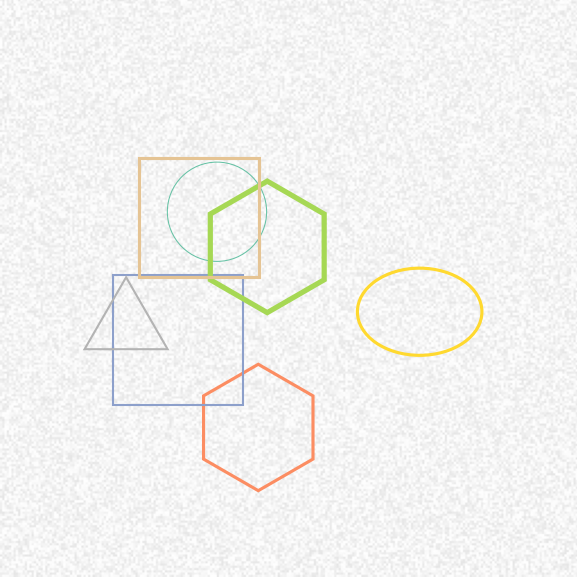[{"shape": "circle", "thickness": 0.5, "radius": 0.43, "center": [0.376, 0.632]}, {"shape": "hexagon", "thickness": 1.5, "radius": 0.55, "center": [0.447, 0.259]}, {"shape": "square", "thickness": 1, "radius": 0.56, "center": [0.308, 0.411]}, {"shape": "hexagon", "thickness": 2.5, "radius": 0.57, "center": [0.463, 0.572]}, {"shape": "oval", "thickness": 1.5, "radius": 0.54, "center": [0.727, 0.459]}, {"shape": "square", "thickness": 1.5, "radius": 0.52, "center": [0.345, 0.622]}, {"shape": "triangle", "thickness": 1, "radius": 0.42, "center": [0.218, 0.436]}]